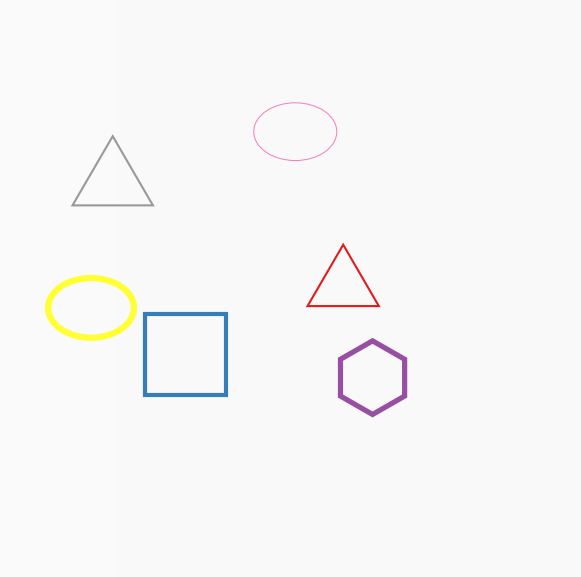[{"shape": "triangle", "thickness": 1, "radius": 0.35, "center": [0.59, 0.505]}, {"shape": "square", "thickness": 2, "radius": 0.35, "center": [0.319, 0.385]}, {"shape": "hexagon", "thickness": 2.5, "radius": 0.32, "center": [0.641, 0.345]}, {"shape": "oval", "thickness": 3, "radius": 0.37, "center": [0.157, 0.466]}, {"shape": "oval", "thickness": 0.5, "radius": 0.36, "center": [0.508, 0.771]}, {"shape": "triangle", "thickness": 1, "radius": 0.4, "center": [0.194, 0.683]}]